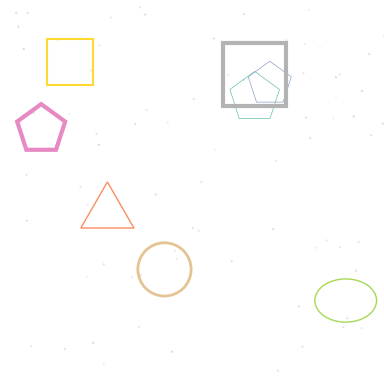[{"shape": "pentagon", "thickness": 0.5, "radius": 0.34, "center": [0.661, 0.747]}, {"shape": "triangle", "thickness": 1, "radius": 0.4, "center": [0.279, 0.448]}, {"shape": "pentagon", "thickness": 0.5, "radius": 0.29, "center": [0.701, 0.782]}, {"shape": "pentagon", "thickness": 3, "radius": 0.33, "center": [0.107, 0.664]}, {"shape": "oval", "thickness": 1, "radius": 0.4, "center": [0.898, 0.219]}, {"shape": "square", "thickness": 1.5, "radius": 0.3, "center": [0.182, 0.84]}, {"shape": "circle", "thickness": 2, "radius": 0.35, "center": [0.427, 0.3]}, {"shape": "square", "thickness": 3, "radius": 0.41, "center": [0.662, 0.807]}]